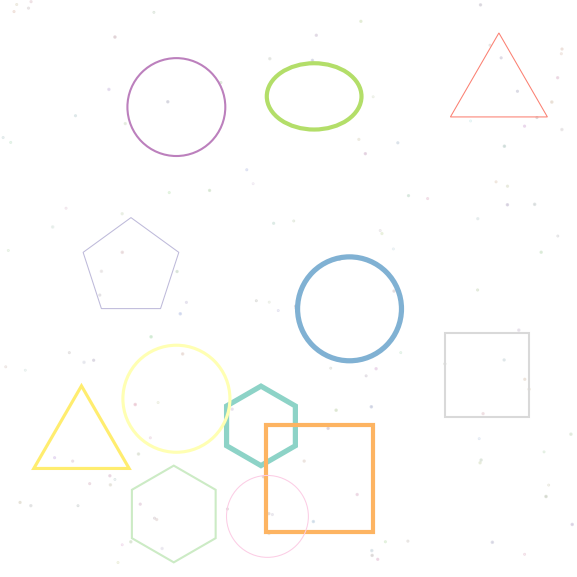[{"shape": "hexagon", "thickness": 2.5, "radius": 0.34, "center": [0.452, 0.262]}, {"shape": "circle", "thickness": 1.5, "radius": 0.46, "center": [0.305, 0.309]}, {"shape": "pentagon", "thickness": 0.5, "radius": 0.44, "center": [0.227, 0.535]}, {"shape": "triangle", "thickness": 0.5, "radius": 0.48, "center": [0.864, 0.845]}, {"shape": "circle", "thickness": 2.5, "radius": 0.45, "center": [0.605, 0.464]}, {"shape": "square", "thickness": 2, "radius": 0.46, "center": [0.553, 0.17]}, {"shape": "oval", "thickness": 2, "radius": 0.41, "center": [0.544, 0.832]}, {"shape": "circle", "thickness": 0.5, "radius": 0.35, "center": [0.463, 0.105]}, {"shape": "square", "thickness": 1, "radius": 0.37, "center": [0.843, 0.349]}, {"shape": "circle", "thickness": 1, "radius": 0.42, "center": [0.305, 0.814]}, {"shape": "hexagon", "thickness": 1, "radius": 0.42, "center": [0.301, 0.109]}, {"shape": "triangle", "thickness": 1.5, "radius": 0.48, "center": [0.141, 0.236]}]